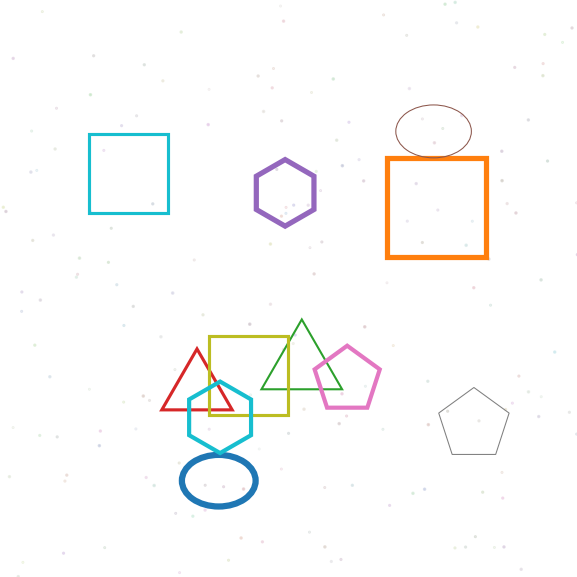[{"shape": "oval", "thickness": 3, "radius": 0.32, "center": [0.379, 0.167]}, {"shape": "square", "thickness": 2.5, "radius": 0.43, "center": [0.756, 0.64]}, {"shape": "triangle", "thickness": 1, "radius": 0.4, "center": [0.523, 0.365]}, {"shape": "triangle", "thickness": 1.5, "radius": 0.35, "center": [0.341, 0.325]}, {"shape": "hexagon", "thickness": 2.5, "radius": 0.29, "center": [0.494, 0.665]}, {"shape": "oval", "thickness": 0.5, "radius": 0.33, "center": [0.751, 0.772]}, {"shape": "pentagon", "thickness": 2, "radius": 0.3, "center": [0.601, 0.341]}, {"shape": "pentagon", "thickness": 0.5, "radius": 0.32, "center": [0.821, 0.264]}, {"shape": "square", "thickness": 1.5, "radius": 0.34, "center": [0.43, 0.349]}, {"shape": "hexagon", "thickness": 2, "radius": 0.31, "center": [0.381, 0.276]}, {"shape": "square", "thickness": 1.5, "radius": 0.34, "center": [0.222, 0.699]}]